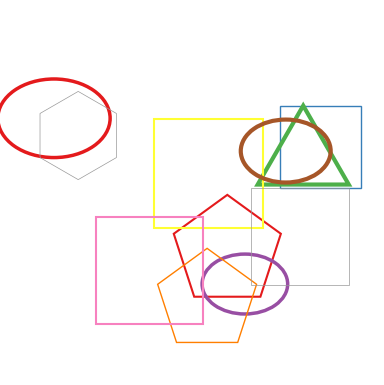[{"shape": "pentagon", "thickness": 1.5, "radius": 0.73, "center": [0.59, 0.348]}, {"shape": "oval", "thickness": 2.5, "radius": 0.73, "center": [0.14, 0.693]}, {"shape": "square", "thickness": 1, "radius": 0.53, "center": [0.832, 0.618]}, {"shape": "triangle", "thickness": 3, "radius": 0.68, "center": [0.788, 0.589]}, {"shape": "oval", "thickness": 2.5, "radius": 0.56, "center": [0.636, 0.262]}, {"shape": "pentagon", "thickness": 1, "radius": 0.68, "center": [0.538, 0.22]}, {"shape": "square", "thickness": 1.5, "radius": 0.71, "center": [0.541, 0.549]}, {"shape": "oval", "thickness": 3, "radius": 0.58, "center": [0.742, 0.608]}, {"shape": "square", "thickness": 1.5, "radius": 0.7, "center": [0.389, 0.298]}, {"shape": "square", "thickness": 0.5, "radius": 0.63, "center": [0.779, 0.386]}, {"shape": "hexagon", "thickness": 0.5, "radius": 0.57, "center": [0.203, 0.648]}]